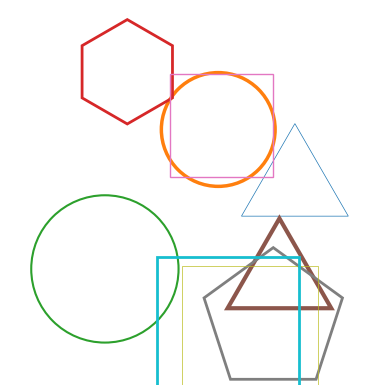[{"shape": "triangle", "thickness": 0.5, "radius": 0.8, "center": [0.766, 0.519]}, {"shape": "circle", "thickness": 2.5, "radius": 0.74, "center": [0.567, 0.664]}, {"shape": "circle", "thickness": 1.5, "radius": 0.96, "center": [0.272, 0.302]}, {"shape": "hexagon", "thickness": 2, "radius": 0.68, "center": [0.331, 0.814]}, {"shape": "triangle", "thickness": 3, "radius": 0.78, "center": [0.726, 0.277]}, {"shape": "square", "thickness": 1, "radius": 0.67, "center": [0.575, 0.674]}, {"shape": "pentagon", "thickness": 2, "radius": 0.95, "center": [0.71, 0.168]}, {"shape": "square", "thickness": 0.5, "radius": 0.88, "center": [0.649, 0.132]}, {"shape": "square", "thickness": 2, "radius": 0.92, "center": [0.593, 0.147]}]